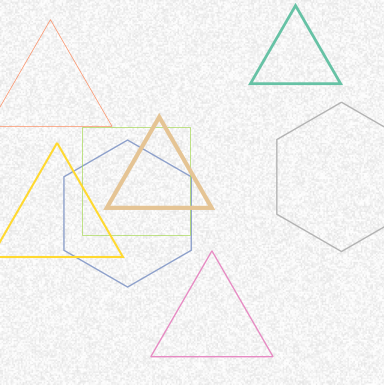[{"shape": "triangle", "thickness": 2, "radius": 0.68, "center": [0.768, 0.85]}, {"shape": "triangle", "thickness": 0.5, "radius": 0.92, "center": [0.131, 0.764]}, {"shape": "hexagon", "thickness": 1, "radius": 0.95, "center": [0.331, 0.445]}, {"shape": "triangle", "thickness": 1, "radius": 0.92, "center": [0.55, 0.165]}, {"shape": "square", "thickness": 0.5, "radius": 0.7, "center": [0.354, 0.53]}, {"shape": "triangle", "thickness": 1.5, "radius": 0.99, "center": [0.148, 0.431]}, {"shape": "triangle", "thickness": 3, "radius": 0.79, "center": [0.414, 0.539]}, {"shape": "hexagon", "thickness": 1, "radius": 0.97, "center": [0.887, 0.541]}]